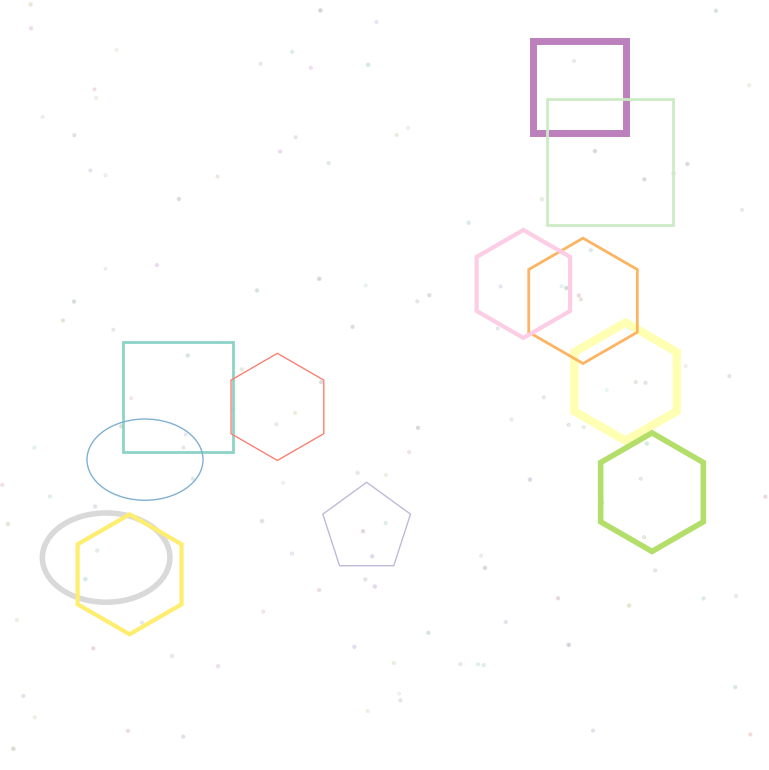[{"shape": "square", "thickness": 1, "radius": 0.36, "center": [0.231, 0.484]}, {"shape": "hexagon", "thickness": 3, "radius": 0.38, "center": [0.812, 0.504]}, {"shape": "pentagon", "thickness": 0.5, "radius": 0.3, "center": [0.476, 0.314]}, {"shape": "hexagon", "thickness": 0.5, "radius": 0.35, "center": [0.36, 0.472]}, {"shape": "oval", "thickness": 0.5, "radius": 0.38, "center": [0.188, 0.403]}, {"shape": "hexagon", "thickness": 1, "radius": 0.41, "center": [0.757, 0.609]}, {"shape": "hexagon", "thickness": 2, "radius": 0.38, "center": [0.847, 0.361]}, {"shape": "hexagon", "thickness": 1.5, "radius": 0.35, "center": [0.68, 0.631]}, {"shape": "oval", "thickness": 2, "radius": 0.41, "center": [0.138, 0.276]}, {"shape": "square", "thickness": 2.5, "radius": 0.3, "center": [0.752, 0.887]}, {"shape": "square", "thickness": 1, "radius": 0.41, "center": [0.792, 0.79]}, {"shape": "hexagon", "thickness": 1.5, "radius": 0.39, "center": [0.168, 0.254]}]